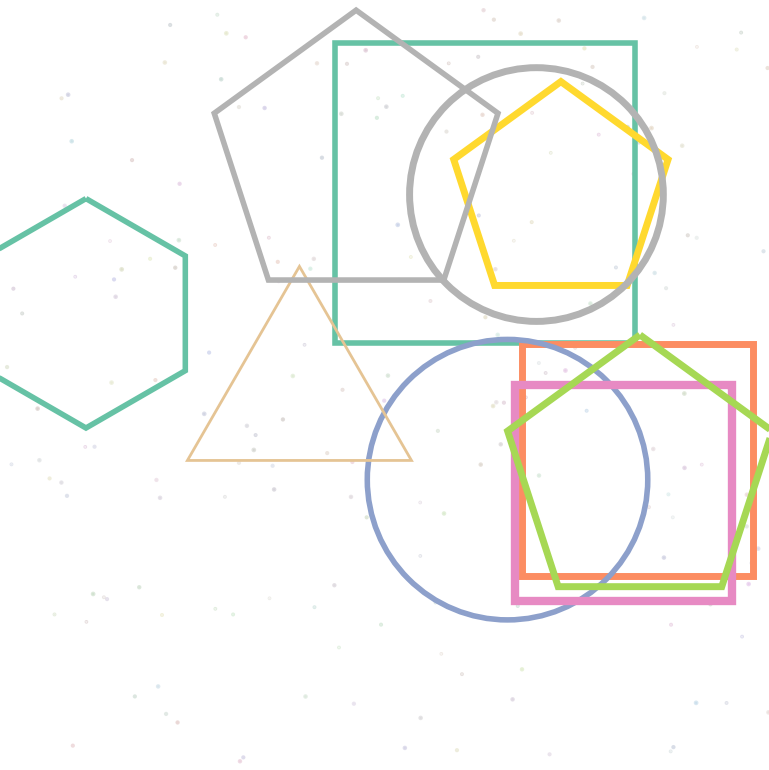[{"shape": "square", "thickness": 2, "radius": 0.97, "center": [0.63, 0.749]}, {"shape": "hexagon", "thickness": 2, "radius": 0.74, "center": [0.112, 0.593]}, {"shape": "square", "thickness": 2.5, "radius": 0.75, "center": [0.828, 0.402]}, {"shape": "circle", "thickness": 2, "radius": 0.91, "center": [0.659, 0.377]}, {"shape": "square", "thickness": 3, "radius": 0.7, "center": [0.81, 0.359]}, {"shape": "pentagon", "thickness": 2.5, "radius": 0.9, "center": [0.831, 0.384]}, {"shape": "pentagon", "thickness": 2.5, "radius": 0.73, "center": [0.728, 0.748]}, {"shape": "triangle", "thickness": 1, "radius": 0.84, "center": [0.389, 0.486]}, {"shape": "pentagon", "thickness": 2, "radius": 0.97, "center": [0.462, 0.793]}, {"shape": "circle", "thickness": 2.5, "radius": 0.82, "center": [0.697, 0.747]}]